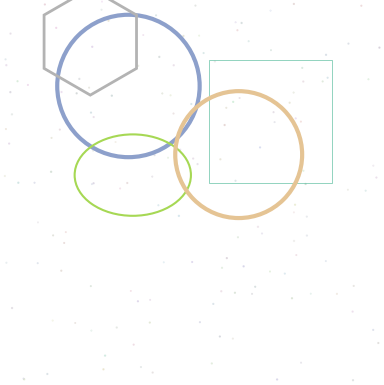[{"shape": "square", "thickness": 0.5, "radius": 0.8, "center": [0.703, 0.683]}, {"shape": "circle", "thickness": 3, "radius": 0.92, "center": [0.334, 0.777]}, {"shape": "oval", "thickness": 1.5, "radius": 0.76, "center": [0.345, 0.545]}, {"shape": "circle", "thickness": 3, "radius": 0.82, "center": [0.62, 0.598]}, {"shape": "hexagon", "thickness": 2, "radius": 0.69, "center": [0.235, 0.892]}]